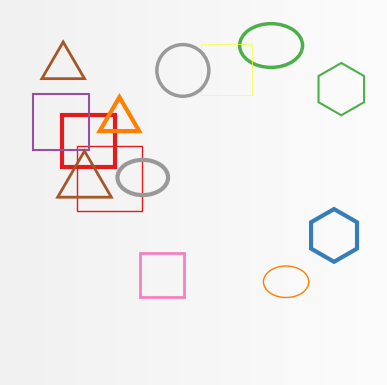[{"shape": "square", "thickness": 3, "radius": 0.34, "center": [0.229, 0.633]}, {"shape": "square", "thickness": 1, "radius": 0.42, "center": [0.282, 0.537]}, {"shape": "hexagon", "thickness": 3, "radius": 0.34, "center": [0.862, 0.389]}, {"shape": "oval", "thickness": 2.5, "radius": 0.41, "center": [0.7, 0.882]}, {"shape": "hexagon", "thickness": 1.5, "radius": 0.34, "center": [0.881, 0.768]}, {"shape": "square", "thickness": 1.5, "radius": 0.36, "center": [0.157, 0.684]}, {"shape": "oval", "thickness": 1, "radius": 0.29, "center": [0.738, 0.268]}, {"shape": "triangle", "thickness": 3, "radius": 0.29, "center": [0.308, 0.689]}, {"shape": "square", "thickness": 0.5, "radius": 0.33, "center": [0.584, 0.82]}, {"shape": "triangle", "thickness": 2, "radius": 0.32, "center": [0.163, 0.827]}, {"shape": "triangle", "thickness": 2, "radius": 0.4, "center": [0.218, 0.528]}, {"shape": "square", "thickness": 2, "radius": 0.29, "center": [0.418, 0.285]}, {"shape": "oval", "thickness": 3, "radius": 0.33, "center": [0.368, 0.539]}, {"shape": "circle", "thickness": 2.5, "radius": 0.34, "center": [0.472, 0.817]}]